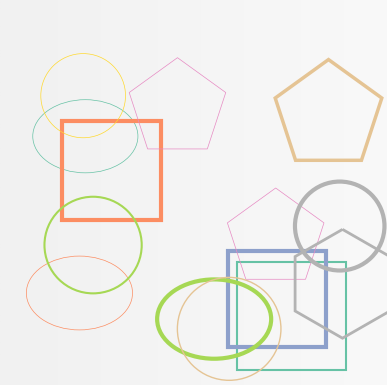[{"shape": "oval", "thickness": 0.5, "radius": 0.68, "center": [0.22, 0.646]}, {"shape": "square", "thickness": 1.5, "radius": 0.7, "center": [0.753, 0.18]}, {"shape": "square", "thickness": 3, "radius": 0.64, "center": [0.288, 0.558]}, {"shape": "oval", "thickness": 0.5, "radius": 0.69, "center": [0.205, 0.239]}, {"shape": "square", "thickness": 3, "radius": 0.63, "center": [0.715, 0.224]}, {"shape": "pentagon", "thickness": 0.5, "radius": 0.66, "center": [0.458, 0.719]}, {"shape": "pentagon", "thickness": 0.5, "radius": 0.66, "center": [0.711, 0.381]}, {"shape": "oval", "thickness": 3, "radius": 0.74, "center": [0.553, 0.171]}, {"shape": "circle", "thickness": 1.5, "radius": 0.63, "center": [0.24, 0.364]}, {"shape": "circle", "thickness": 0.5, "radius": 0.55, "center": [0.215, 0.751]}, {"shape": "circle", "thickness": 1, "radius": 0.67, "center": [0.591, 0.146]}, {"shape": "pentagon", "thickness": 2.5, "radius": 0.72, "center": [0.848, 0.701]}, {"shape": "hexagon", "thickness": 2, "radius": 0.71, "center": [0.884, 0.263]}, {"shape": "circle", "thickness": 3, "radius": 0.58, "center": [0.877, 0.413]}]